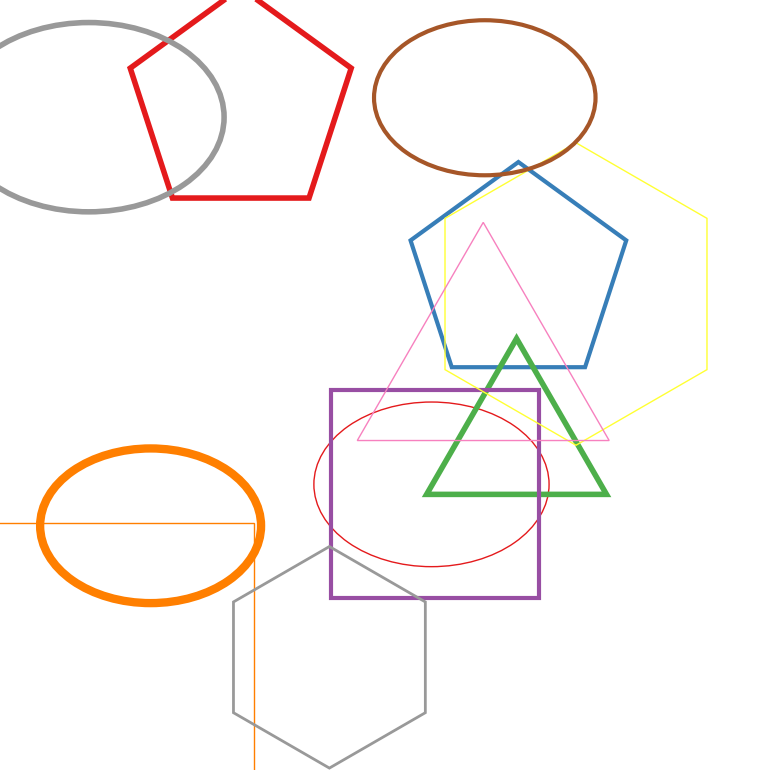[{"shape": "pentagon", "thickness": 2, "radius": 0.75, "center": [0.313, 0.865]}, {"shape": "oval", "thickness": 0.5, "radius": 0.76, "center": [0.56, 0.371]}, {"shape": "pentagon", "thickness": 1.5, "radius": 0.74, "center": [0.673, 0.642]}, {"shape": "triangle", "thickness": 2, "radius": 0.67, "center": [0.671, 0.425]}, {"shape": "square", "thickness": 1.5, "radius": 0.67, "center": [0.565, 0.358]}, {"shape": "oval", "thickness": 3, "radius": 0.72, "center": [0.196, 0.317]}, {"shape": "square", "thickness": 0.5, "radius": 0.91, "center": [0.147, 0.137]}, {"shape": "hexagon", "thickness": 0.5, "radius": 0.98, "center": [0.748, 0.618]}, {"shape": "oval", "thickness": 1.5, "radius": 0.72, "center": [0.63, 0.873]}, {"shape": "triangle", "thickness": 0.5, "radius": 0.94, "center": [0.628, 0.522]}, {"shape": "hexagon", "thickness": 1, "radius": 0.72, "center": [0.428, 0.146]}, {"shape": "oval", "thickness": 2, "radius": 0.88, "center": [0.115, 0.848]}]